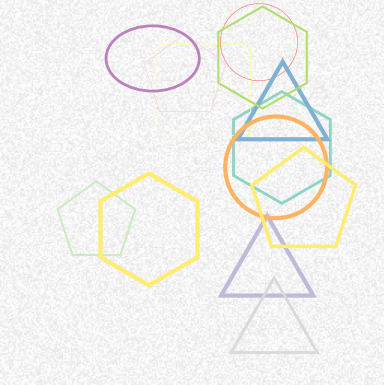[{"shape": "hexagon", "thickness": 2, "radius": 0.73, "center": [0.732, 0.617]}, {"shape": "square", "thickness": 0.5, "radius": 0.59, "center": [0.531, 0.768]}, {"shape": "triangle", "thickness": 3, "radius": 0.69, "center": [0.694, 0.301]}, {"shape": "circle", "thickness": 0.5, "radius": 0.5, "center": [0.673, 0.89]}, {"shape": "triangle", "thickness": 3, "radius": 0.67, "center": [0.734, 0.705]}, {"shape": "circle", "thickness": 3, "radius": 0.66, "center": [0.717, 0.565]}, {"shape": "hexagon", "thickness": 1.5, "radius": 0.66, "center": [0.682, 0.851]}, {"shape": "pentagon", "thickness": 0.5, "radius": 0.56, "center": [0.48, 0.8]}, {"shape": "triangle", "thickness": 2, "radius": 0.65, "center": [0.712, 0.149]}, {"shape": "oval", "thickness": 2, "radius": 0.61, "center": [0.397, 0.848]}, {"shape": "pentagon", "thickness": 1.5, "radius": 0.53, "center": [0.25, 0.423]}, {"shape": "pentagon", "thickness": 2.5, "radius": 0.71, "center": [0.789, 0.475]}, {"shape": "hexagon", "thickness": 3, "radius": 0.73, "center": [0.387, 0.404]}]